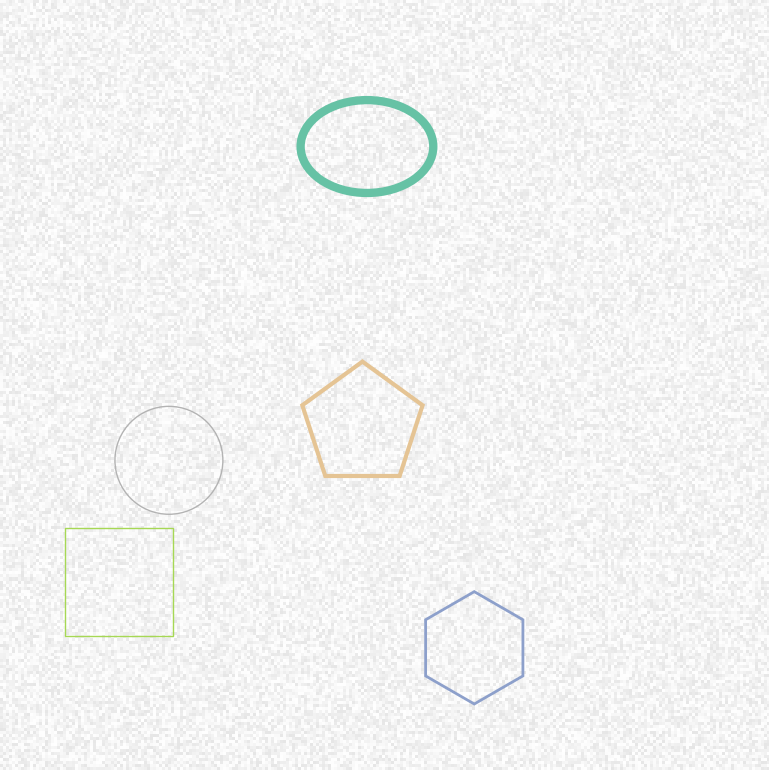[{"shape": "oval", "thickness": 3, "radius": 0.43, "center": [0.477, 0.81]}, {"shape": "hexagon", "thickness": 1, "radius": 0.36, "center": [0.616, 0.159]}, {"shape": "square", "thickness": 0.5, "radius": 0.35, "center": [0.154, 0.244]}, {"shape": "pentagon", "thickness": 1.5, "radius": 0.41, "center": [0.471, 0.448]}, {"shape": "circle", "thickness": 0.5, "radius": 0.35, "center": [0.219, 0.402]}]